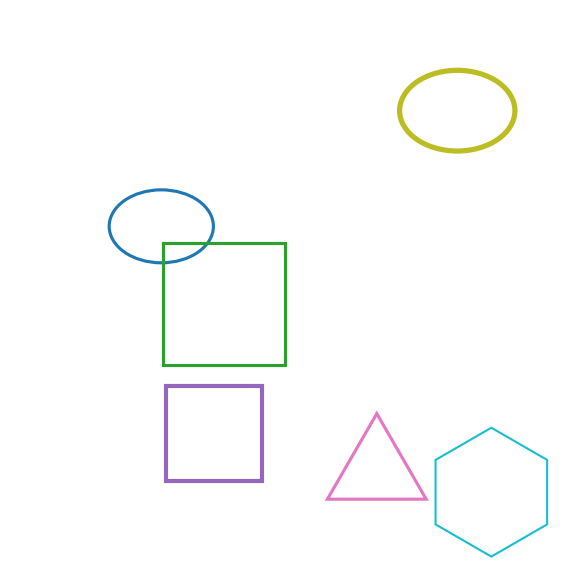[{"shape": "oval", "thickness": 1.5, "radius": 0.45, "center": [0.279, 0.607]}, {"shape": "square", "thickness": 1.5, "radius": 0.53, "center": [0.389, 0.472]}, {"shape": "square", "thickness": 2, "radius": 0.41, "center": [0.37, 0.248]}, {"shape": "triangle", "thickness": 1.5, "radius": 0.49, "center": [0.652, 0.184]}, {"shape": "oval", "thickness": 2.5, "radius": 0.5, "center": [0.792, 0.808]}, {"shape": "hexagon", "thickness": 1, "radius": 0.56, "center": [0.851, 0.147]}]